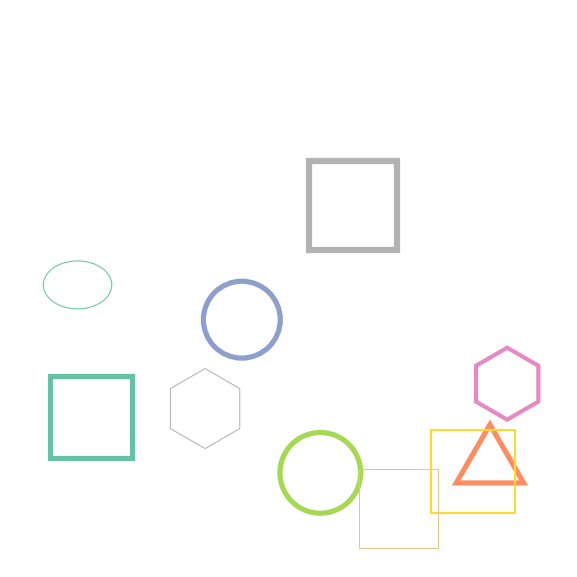[{"shape": "square", "thickness": 2.5, "radius": 0.36, "center": [0.158, 0.277]}, {"shape": "oval", "thickness": 0.5, "radius": 0.3, "center": [0.134, 0.506]}, {"shape": "triangle", "thickness": 2.5, "radius": 0.34, "center": [0.848, 0.197]}, {"shape": "circle", "thickness": 2.5, "radius": 0.33, "center": [0.419, 0.446]}, {"shape": "hexagon", "thickness": 2, "radius": 0.31, "center": [0.878, 0.335]}, {"shape": "circle", "thickness": 2.5, "radius": 0.35, "center": [0.555, 0.18]}, {"shape": "square", "thickness": 1, "radius": 0.36, "center": [0.819, 0.183]}, {"shape": "square", "thickness": 0.5, "radius": 0.34, "center": [0.69, 0.119]}, {"shape": "square", "thickness": 3, "radius": 0.38, "center": [0.611, 0.643]}, {"shape": "hexagon", "thickness": 0.5, "radius": 0.35, "center": [0.355, 0.292]}]